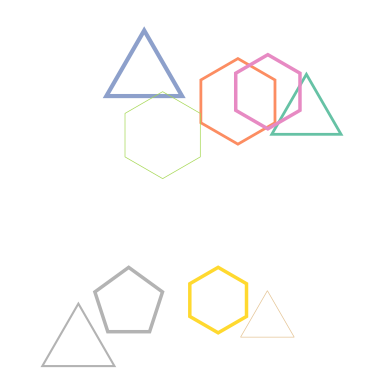[{"shape": "triangle", "thickness": 2, "radius": 0.52, "center": [0.796, 0.703]}, {"shape": "hexagon", "thickness": 2, "radius": 0.56, "center": [0.618, 0.737]}, {"shape": "triangle", "thickness": 3, "radius": 0.57, "center": [0.375, 0.807]}, {"shape": "hexagon", "thickness": 2.5, "radius": 0.48, "center": [0.696, 0.762]}, {"shape": "hexagon", "thickness": 0.5, "radius": 0.56, "center": [0.422, 0.649]}, {"shape": "hexagon", "thickness": 2.5, "radius": 0.43, "center": [0.567, 0.221]}, {"shape": "triangle", "thickness": 0.5, "radius": 0.4, "center": [0.695, 0.165]}, {"shape": "triangle", "thickness": 1.5, "radius": 0.54, "center": [0.204, 0.103]}, {"shape": "pentagon", "thickness": 2.5, "radius": 0.46, "center": [0.334, 0.213]}]